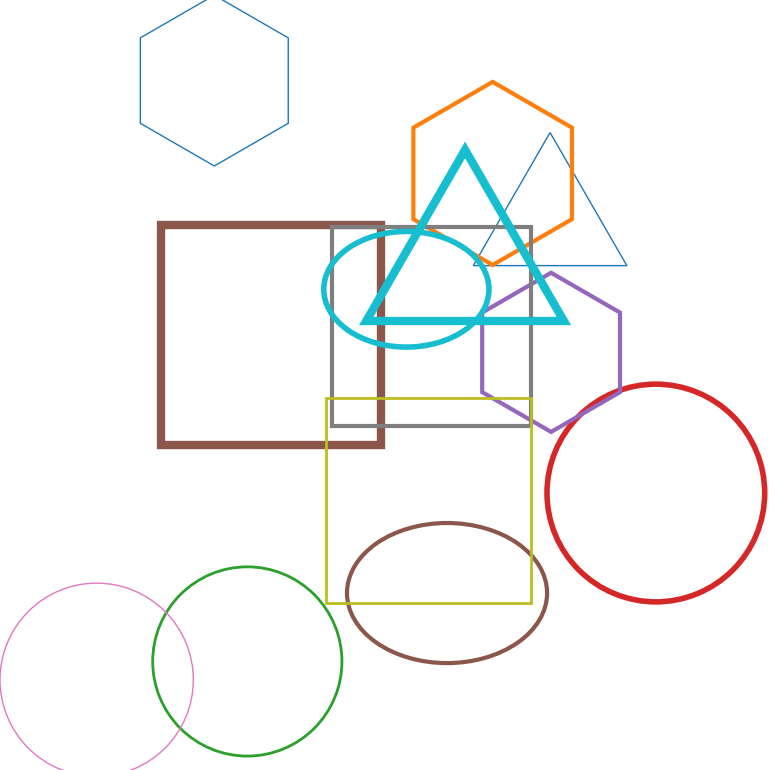[{"shape": "triangle", "thickness": 0.5, "radius": 0.58, "center": [0.714, 0.713]}, {"shape": "hexagon", "thickness": 0.5, "radius": 0.55, "center": [0.278, 0.895]}, {"shape": "hexagon", "thickness": 1.5, "radius": 0.59, "center": [0.64, 0.775]}, {"shape": "circle", "thickness": 1, "radius": 0.61, "center": [0.321, 0.141]}, {"shape": "circle", "thickness": 2, "radius": 0.71, "center": [0.852, 0.36]}, {"shape": "hexagon", "thickness": 1.5, "radius": 0.52, "center": [0.716, 0.542]}, {"shape": "square", "thickness": 3, "radius": 0.72, "center": [0.352, 0.565]}, {"shape": "oval", "thickness": 1.5, "radius": 0.65, "center": [0.581, 0.23]}, {"shape": "circle", "thickness": 0.5, "radius": 0.63, "center": [0.126, 0.117]}, {"shape": "square", "thickness": 1.5, "radius": 0.65, "center": [0.56, 0.576]}, {"shape": "square", "thickness": 1, "radius": 0.67, "center": [0.556, 0.35]}, {"shape": "triangle", "thickness": 3, "radius": 0.74, "center": [0.604, 0.657]}, {"shape": "oval", "thickness": 2, "radius": 0.54, "center": [0.528, 0.624]}]